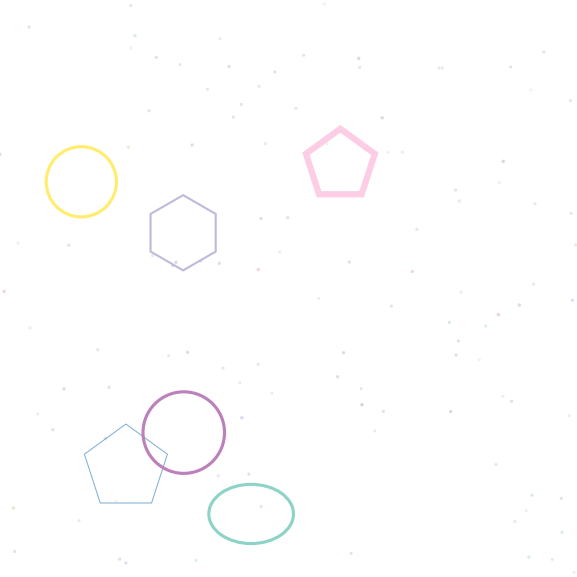[{"shape": "oval", "thickness": 1.5, "radius": 0.37, "center": [0.435, 0.109]}, {"shape": "hexagon", "thickness": 1, "radius": 0.33, "center": [0.317, 0.596]}, {"shape": "pentagon", "thickness": 0.5, "radius": 0.38, "center": [0.218, 0.189]}, {"shape": "pentagon", "thickness": 3, "radius": 0.31, "center": [0.589, 0.713]}, {"shape": "circle", "thickness": 1.5, "radius": 0.35, "center": [0.318, 0.25]}, {"shape": "circle", "thickness": 1.5, "radius": 0.3, "center": [0.141, 0.684]}]